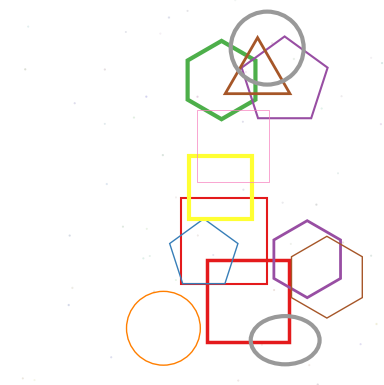[{"shape": "square", "thickness": 2.5, "radius": 0.54, "center": [0.645, 0.218]}, {"shape": "square", "thickness": 1.5, "radius": 0.56, "center": [0.581, 0.374]}, {"shape": "pentagon", "thickness": 1, "radius": 0.47, "center": [0.529, 0.339]}, {"shape": "hexagon", "thickness": 3, "radius": 0.51, "center": [0.575, 0.792]}, {"shape": "pentagon", "thickness": 1.5, "radius": 0.59, "center": [0.739, 0.788]}, {"shape": "hexagon", "thickness": 2, "radius": 0.5, "center": [0.798, 0.327]}, {"shape": "circle", "thickness": 1, "radius": 0.48, "center": [0.424, 0.147]}, {"shape": "square", "thickness": 3, "radius": 0.41, "center": [0.574, 0.513]}, {"shape": "triangle", "thickness": 2, "radius": 0.49, "center": [0.669, 0.805]}, {"shape": "hexagon", "thickness": 1, "radius": 0.53, "center": [0.849, 0.28]}, {"shape": "square", "thickness": 0.5, "radius": 0.46, "center": [0.606, 0.62]}, {"shape": "oval", "thickness": 3, "radius": 0.45, "center": [0.741, 0.116]}, {"shape": "circle", "thickness": 3, "radius": 0.47, "center": [0.694, 0.875]}]